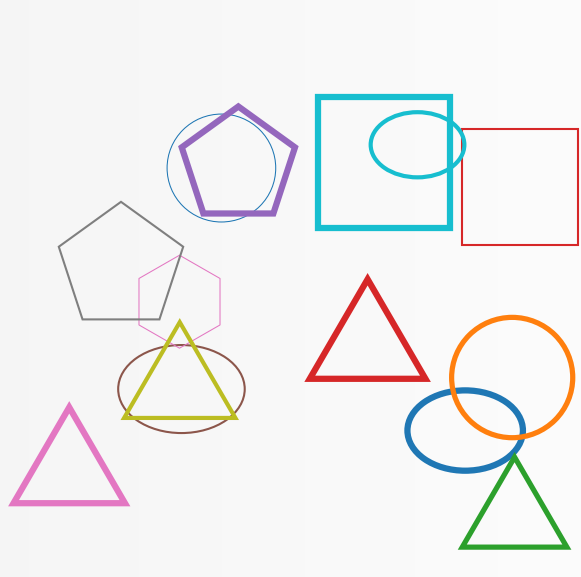[{"shape": "oval", "thickness": 3, "radius": 0.5, "center": [0.8, 0.254]}, {"shape": "circle", "thickness": 0.5, "radius": 0.47, "center": [0.381, 0.708]}, {"shape": "circle", "thickness": 2.5, "radius": 0.52, "center": [0.881, 0.345]}, {"shape": "triangle", "thickness": 2.5, "radius": 0.52, "center": [0.885, 0.104]}, {"shape": "square", "thickness": 1, "radius": 0.5, "center": [0.894, 0.675]}, {"shape": "triangle", "thickness": 3, "radius": 0.57, "center": [0.632, 0.401]}, {"shape": "pentagon", "thickness": 3, "radius": 0.51, "center": [0.41, 0.712]}, {"shape": "oval", "thickness": 1, "radius": 0.54, "center": [0.312, 0.325]}, {"shape": "hexagon", "thickness": 0.5, "radius": 0.4, "center": [0.309, 0.477]}, {"shape": "triangle", "thickness": 3, "radius": 0.55, "center": [0.119, 0.183]}, {"shape": "pentagon", "thickness": 1, "radius": 0.56, "center": [0.208, 0.537]}, {"shape": "triangle", "thickness": 2, "radius": 0.55, "center": [0.309, 0.331]}, {"shape": "square", "thickness": 3, "radius": 0.57, "center": [0.661, 0.717]}, {"shape": "oval", "thickness": 2, "radius": 0.4, "center": [0.718, 0.748]}]